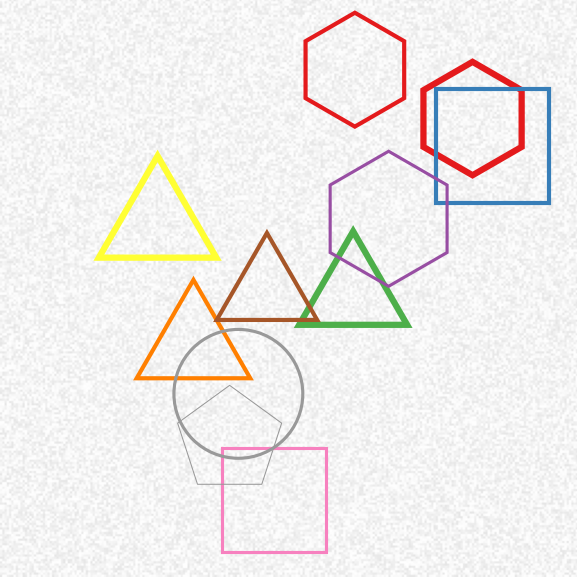[{"shape": "hexagon", "thickness": 2, "radius": 0.49, "center": [0.614, 0.878]}, {"shape": "hexagon", "thickness": 3, "radius": 0.49, "center": [0.818, 0.794]}, {"shape": "square", "thickness": 2, "radius": 0.49, "center": [0.853, 0.746]}, {"shape": "triangle", "thickness": 3, "radius": 0.54, "center": [0.612, 0.491]}, {"shape": "hexagon", "thickness": 1.5, "radius": 0.58, "center": [0.673, 0.62]}, {"shape": "triangle", "thickness": 2, "radius": 0.57, "center": [0.335, 0.401]}, {"shape": "triangle", "thickness": 3, "radius": 0.59, "center": [0.273, 0.612]}, {"shape": "triangle", "thickness": 2, "radius": 0.5, "center": [0.462, 0.495]}, {"shape": "square", "thickness": 1.5, "radius": 0.45, "center": [0.475, 0.134]}, {"shape": "pentagon", "thickness": 0.5, "radius": 0.47, "center": [0.398, 0.237]}, {"shape": "circle", "thickness": 1.5, "radius": 0.56, "center": [0.413, 0.317]}]